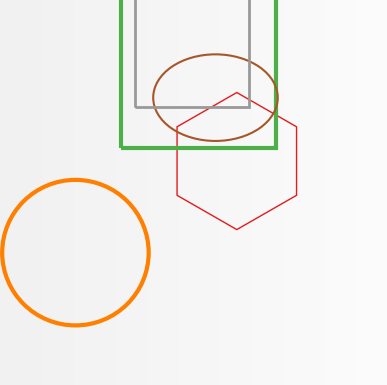[{"shape": "hexagon", "thickness": 1, "radius": 0.89, "center": [0.611, 0.582]}, {"shape": "square", "thickness": 3, "radius": 1.0, "center": [0.513, 0.816]}, {"shape": "circle", "thickness": 3, "radius": 0.95, "center": [0.195, 0.344]}, {"shape": "oval", "thickness": 1.5, "radius": 0.8, "center": [0.556, 0.746]}, {"shape": "square", "thickness": 2, "radius": 0.73, "center": [0.494, 0.868]}]